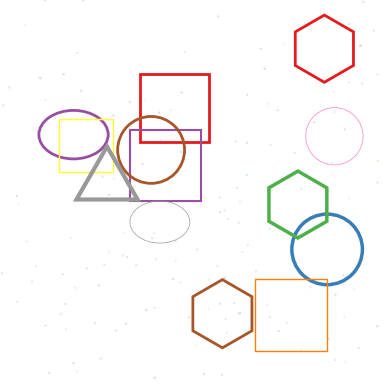[{"shape": "square", "thickness": 2, "radius": 0.45, "center": [0.452, 0.72]}, {"shape": "hexagon", "thickness": 2, "radius": 0.44, "center": [0.843, 0.874]}, {"shape": "circle", "thickness": 2.5, "radius": 0.46, "center": [0.85, 0.352]}, {"shape": "hexagon", "thickness": 2.5, "radius": 0.43, "center": [0.774, 0.469]}, {"shape": "square", "thickness": 1.5, "radius": 0.46, "center": [0.43, 0.57]}, {"shape": "oval", "thickness": 2, "radius": 0.45, "center": [0.191, 0.65]}, {"shape": "square", "thickness": 1, "radius": 0.47, "center": [0.755, 0.181]}, {"shape": "square", "thickness": 1, "radius": 0.35, "center": [0.223, 0.622]}, {"shape": "hexagon", "thickness": 2, "radius": 0.44, "center": [0.578, 0.185]}, {"shape": "circle", "thickness": 2, "radius": 0.43, "center": [0.393, 0.611]}, {"shape": "circle", "thickness": 0.5, "radius": 0.37, "center": [0.869, 0.646]}, {"shape": "triangle", "thickness": 3, "radius": 0.46, "center": [0.278, 0.528]}, {"shape": "oval", "thickness": 0.5, "radius": 0.39, "center": [0.415, 0.423]}]